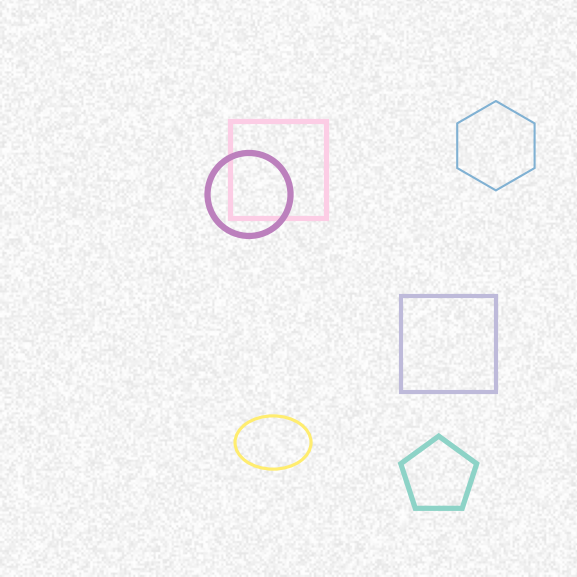[{"shape": "pentagon", "thickness": 2.5, "radius": 0.35, "center": [0.76, 0.175]}, {"shape": "square", "thickness": 2, "radius": 0.41, "center": [0.776, 0.403]}, {"shape": "hexagon", "thickness": 1, "radius": 0.39, "center": [0.859, 0.747]}, {"shape": "square", "thickness": 2.5, "radius": 0.42, "center": [0.481, 0.706]}, {"shape": "circle", "thickness": 3, "radius": 0.36, "center": [0.431, 0.662]}, {"shape": "oval", "thickness": 1.5, "radius": 0.33, "center": [0.473, 0.233]}]